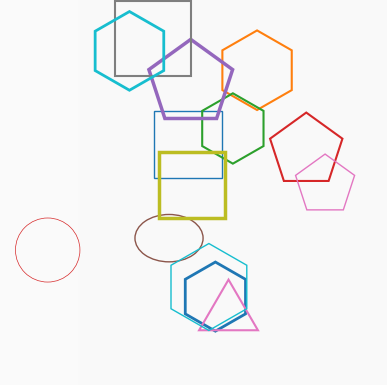[{"shape": "hexagon", "thickness": 2, "radius": 0.45, "center": [0.556, 0.23]}, {"shape": "square", "thickness": 1, "radius": 0.44, "center": [0.485, 0.625]}, {"shape": "hexagon", "thickness": 1.5, "radius": 0.52, "center": [0.663, 0.818]}, {"shape": "hexagon", "thickness": 1.5, "radius": 0.46, "center": [0.601, 0.666]}, {"shape": "pentagon", "thickness": 1.5, "radius": 0.49, "center": [0.79, 0.609]}, {"shape": "circle", "thickness": 0.5, "radius": 0.42, "center": [0.123, 0.351]}, {"shape": "pentagon", "thickness": 2.5, "radius": 0.57, "center": [0.492, 0.784]}, {"shape": "oval", "thickness": 1, "radius": 0.44, "center": [0.436, 0.381]}, {"shape": "triangle", "thickness": 1.5, "radius": 0.44, "center": [0.59, 0.186]}, {"shape": "pentagon", "thickness": 1, "radius": 0.4, "center": [0.839, 0.52]}, {"shape": "square", "thickness": 1.5, "radius": 0.49, "center": [0.394, 0.9]}, {"shape": "square", "thickness": 2.5, "radius": 0.43, "center": [0.495, 0.52]}, {"shape": "hexagon", "thickness": 1, "radius": 0.56, "center": [0.539, 0.255]}, {"shape": "hexagon", "thickness": 2, "radius": 0.51, "center": [0.334, 0.868]}]